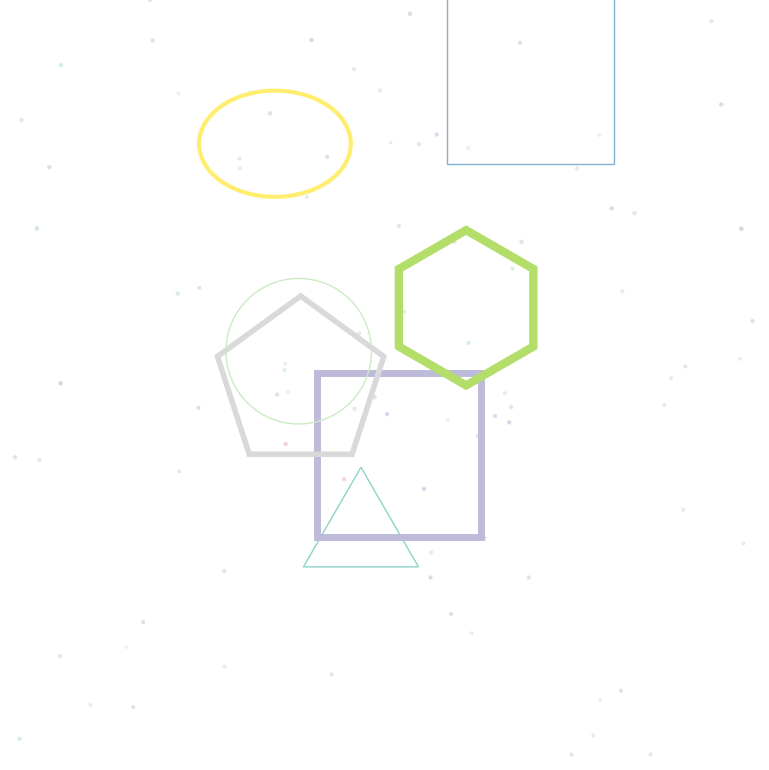[{"shape": "triangle", "thickness": 0.5, "radius": 0.43, "center": [0.469, 0.307]}, {"shape": "square", "thickness": 2.5, "radius": 0.53, "center": [0.518, 0.409]}, {"shape": "square", "thickness": 0.5, "radius": 0.54, "center": [0.689, 0.896]}, {"shape": "hexagon", "thickness": 3, "radius": 0.5, "center": [0.605, 0.6]}, {"shape": "pentagon", "thickness": 2, "radius": 0.57, "center": [0.39, 0.502]}, {"shape": "circle", "thickness": 0.5, "radius": 0.47, "center": [0.388, 0.544]}, {"shape": "oval", "thickness": 1.5, "radius": 0.49, "center": [0.357, 0.813]}]